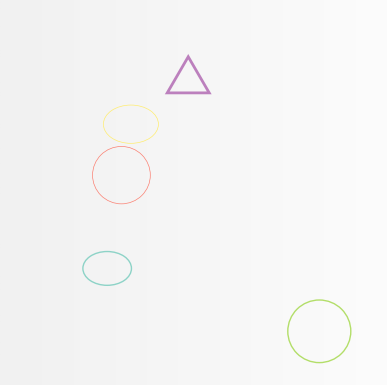[{"shape": "oval", "thickness": 1, "radius": 0.31, "center": [0.277, 0.303]}, {"shape": "circle", "thickness": 0.5, "radius": 0.37, "center": [0.313, 0.545]}, {"shape": "circle", "thickness": 1, "radius": 0.41, "center": [0.824, 0.139]}, {"shape": "triangle", "thickness": 2, "radius": 0.31, "center": [0.486, 0.79]}, {"shape": "oval", "thickness": 0.5, "radius": 0.36, "center": [0.338, 0.677]}]